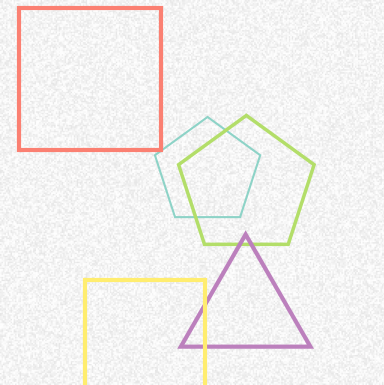[{"shape": "pentagon", "thickness": 1.5, "radius": 0.72, "center": [0.539, 0.552]}, {"shape": "square", "thickness": 3, "radius": 0.92, "center": [0.235, 0.796]}, {"shape": "pentagon", "thickness": 2.5, "radius": 0.93, "center": [0.64, 0.515]}, {"shape": "triangle", "thickness": 3, "radius": 0.97, "center": [0.638, 0.197]}, {"shape": "square", "thickness": 3, "radius": 0.78, "center": [0.377, 0.118]}]